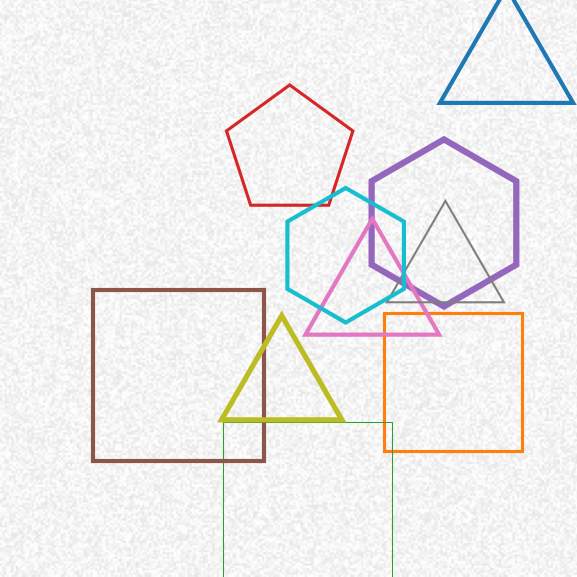[{"shape": "triangle", "thickness": 2, "radius": 0.67, "center": [0.877, 0.888]}, {"shape": "square", "thickness": 1.5, "radius": 0.6, "center": [0.785, 0.338]}, {"shape": "square", "thickness": 0.5, "radius": 0.73, "center": [0.533, 0.123]}, {"shape": "pentagon", "thickness": 1.5, "radius": 0.58, "center": [0.502, 0.737]}, {"shape": "hexagon", "thickness": 3, "radius": 0.72, "center": [0.769, 0.613]}, {"shape": "square", "thickness": 2, "radius": 0.74, "center": [0.309, 0.349]}, {"shape": "triangle", "thickness": 2, "radius": 0.67, "center": [0.645, 0.486]}, {"shape": "triangle", "thickness": 1, "radius": 0.59, "center": [0.771, 0.534]}, {"shape": "triangle", "thickness": 2.5, "radius": 0.6, "center": [0.488, 0.332]}, {"shape": "hexagon", "thickness": 2, "radius": 0.58, "center": [0.599, 0.557]}]